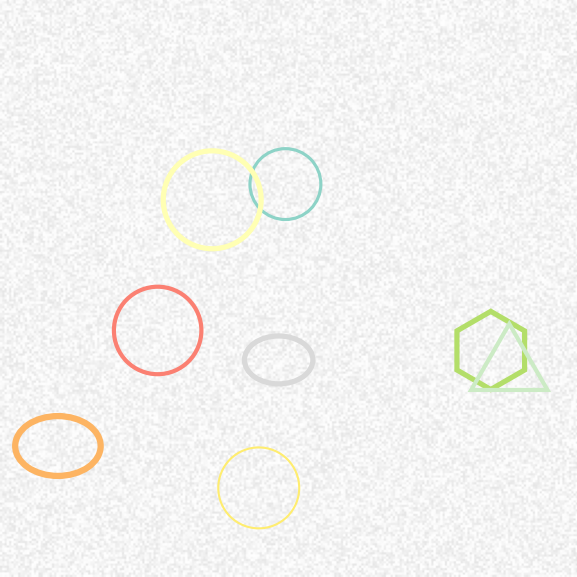[{"shape": "circle", "thickness": 1.5, "radius": 0.31, "center": [0.494, 0.68]}, {"shape": "circle", "thickness": 2.5, "radius": 0.42, "center": [0.367, 0.653]}, {"shape": "circle", "thickness": 2, "radius": 0.38, "center": [0.273, 0.427]}, {"shape": "oval", "thickness": 3, "radius": 0.37, "center": [0.1, 0.227]}, {"shape": "hexagon", "thickness": 2.5, "radius": 0.34, "center": [0.85, 0.392]}, {"shape": "oval", "thickness": 2.5, "radius": 0.3, "center": [0.483, 0.376]}, {"shape": "triangle", "thickness": 2, "radius": 0.38, "center": [0.882, 0.362]}, {"shape": "circle", "thickness": 1, "radius": 0.35, "center": [0.448, 0.154]}]